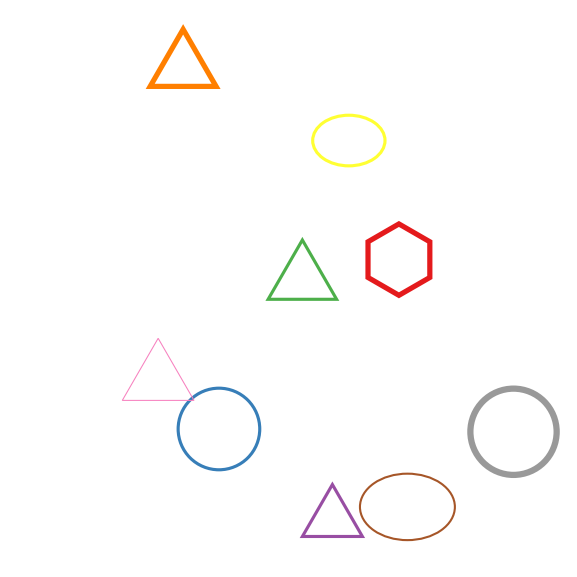[{"shape": "hexagon", "thickness": 2.5, "radius": 0.31, "center": [0.691, 0.55]}, {"shape": "circle", "thickness": 1.5, "radius": 0.35, "center": [0.379, 0.256]}, {"shape": "triangle", "thickness": 1.5, "radius": 0.34, "center": [0.524, 0.515]}, {"shape": "triangle", "thickness": 1.5, "radius": 0.3, "center": [0.576, 0.1]}, {"shape": "triangle", "thickness": 2.5, "radius": 0.33, "center": [0.317, 0.882]}, {"shape": "oval", "thickness": 1.5, "radius": 0.31, "center": [0.604, 0.756]}, {"shape": "oval", "thickness": 1, "radius": 0.41, "center": [0.705, 0.121]}, {"shape": "triangle", "thickness": 0.5, "radius": 0.36, "center": [0.274, 0.342]}, {"shape": "circle", "thickness": 3, "radius": 0.37, "center": [0.889, 0.251]}]